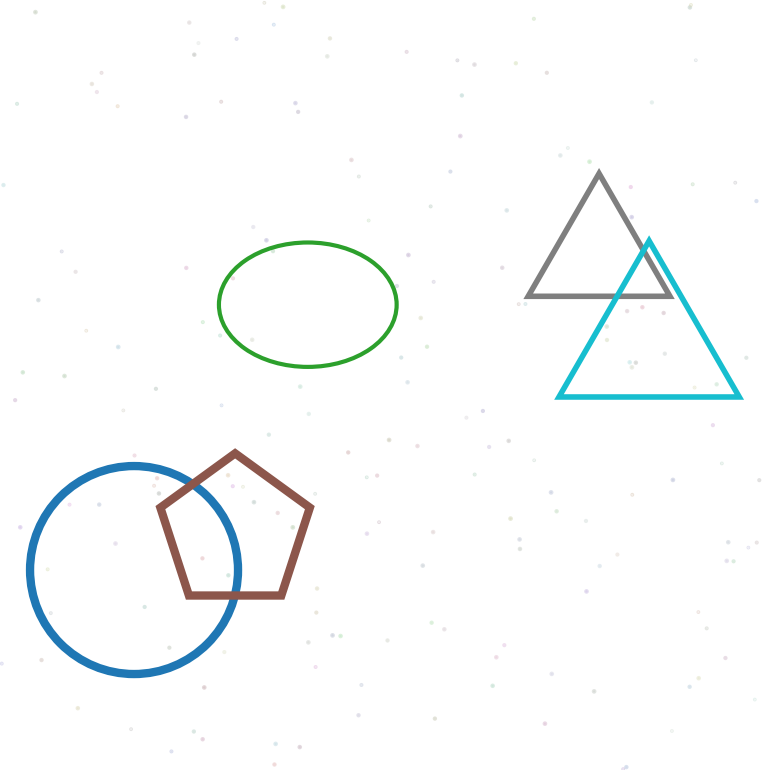[{"shape": "circle", "thickness": 3, "radius": 0.68, "center": [0.174, 0.26]}, {"shape": "oval", "thickness": 1.5, "radius": 0.58, "center": [0.4, 0.604]}, {"shape": "pentagon", "thickness": 3, "radius": 0.51, "center": [0.305, 0.309]}, {"shape": "triangle", "thickness": 2, "radius": 0.53, "center": [0.778, 0.668]}, {"shape": "triangle", "thickness": 2, "radius": 0.68, "center": [0.843, 0.552]}]